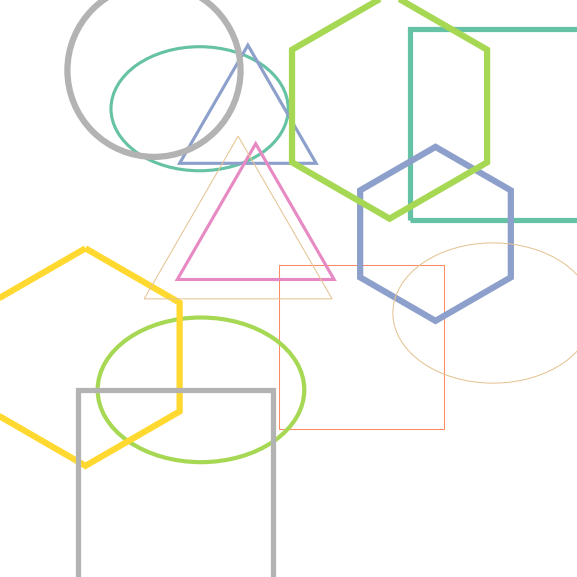[{"shape": "square", "thickness": 2.5, "radius": 0.83, "center": [0.875, 0.783]}, {"shape": "oval", "thickness": 1.5, "radius": 0.77, "center": [0.346, 0.811]}, {"shape": "square", "thickness": 0.5, "radius": 0.71, "center": [0.626, 0.399]}, {"shape": "hexagon", "thickness": 3, "radius": 0.75, "center": [0.754, 0.594]}, {"shape": "triangle", "thickness": 1.5, "radius": 0.68, "center": [0.429, 0.785]}, {"shape": "triangle", "thickness": 1.5, "radius": 0.78, "center": [0.443, 0.594]}, {"shape": "hexagon", "thickness": 3, "radius": 0.98, "center": [0.675, 0.816]}, {"shape": "oval", "thickness": 2, "radius": 0.89, "center": [0.348, 0.324]}, {"shape": "hexagon", "thickness": 3, "radius": 0.94, "center": [0.148, 0.381]}, {"shape": "triangle", "thickness": 0.5, "radius": 0.94, "center": [0.412, 0.576]}, {"shape": "oval", "thickness": 0.5, "radius": 0.87, "center": [0.854, 0.457]}, {"shape": "circle", "thickness": 3, "radius": 0.75, "center": [0.267, 0.877]}, {"shape": "square", "thickness": 2.5, "radius": 0.84, "center": [0.304, 0.155]}]